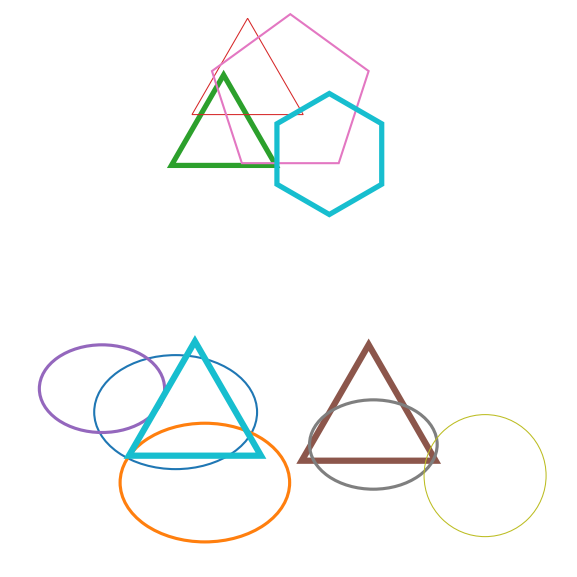[{"shape": "oval", "thickness": 1, "radius": 0.71, "center": [0.304, 0.286]}, {"shape": "oval", "thickness": 1.5, "radius": 0.73, "center": [0.355, 0.164]}, {"shape": "triangle", "thickness": 2.5, "radius": 0.52, "center": [0.387, 0.765]}, {"shape": "triangle", "thickness": 0.5, "radius": 0.56, "center": [0.429, 0.856]}, {"shape": "oval", "thickness": 1.5, "radius": 0.54, "center": [0.177, 0.326]}, {"shape": "triangle", "thickness": 3, "radius": 0.67, "center": [0.638, 0.268]}, {"shape": "pentagon", "thickness": 1, "radius": 0.71, "center": [0.503, 0.832]}, {"shape": "oval", "thickness": 1.5, "radius": 0.55, "center": [0.647, 0.229]}, {"shape": "circle", "thickness": 0.5, "radius": 0.53, "center": [0.84, 0.176]}, {"shape": "hexagon", "thickness": 2.5, "radius": 0.52, "center": [0.57, 0.732]}, {"shape": "triangle", "thickness": 3, "radius": 0.66, "center": [0.338, 0.276]}]